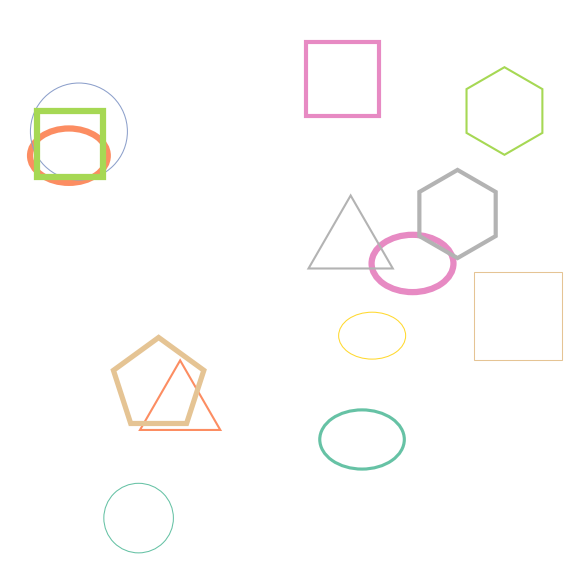[{"shape": "oval", "thickness": 1.5, "radius": 0.37, "center": [0.627, 0.238]}, {"shape": "circle", "thickness": 0.5, "radius": 0.3, "center": [0.24, 0.102]}, {"shape": "triangle", "thickness": 1, "radius": 0.4, "center": [0.312, 0.295]}, {"shape": "oval", "thickness": 3, "radius": 0.34, "center": [0.119, 0.73]}, {"shape": "circle", "thickness": 0.5, "radius": 0.42, "center": [0.137, 0.771]}, {"shape": "square", "thickness": 2, "radius": 0.32, "center": [0.593, 0.862]}, {"shape": "oval", "thickness": 3, "radius": 0.35, "center": [0.714, 0.543]}, {"shape": "hexagon", "thickness": 1, "radius": 0.38, "center": [0.874, 0.807]}, {"shape": "square", "thickness": 3, "radius": 0.29, "center": [0.121, 0.749]}, {"shape": "oval", "thickness": 0.5, "radius": 0.29, "center": [0.644, 0.418]}, {"shape": "pentagon", "thickness": 2.5, "radius": 0.41, "center": [0.275, 0.332]}, {"shape": "square", "thickness": 0.5, "radius": 0.38, "center": [0.897, 0.452]}, {"shape": "triangle", "thickness": 1, "radius": 0.42, "center": [0.607, 0.576]}, {"shape": "hexagon", "thickness": 2, "radius": 0.38, "center": [0.792, 0.629]}]